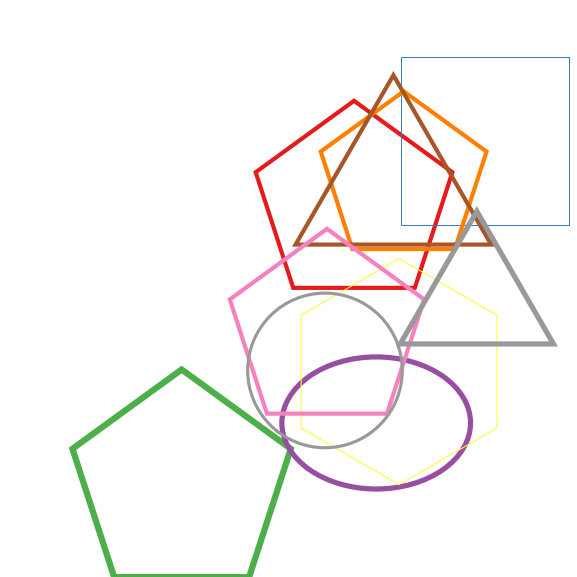[{"shape": "pentagon", "thickness": 2, "radius": 0.9, "center": [0.613, 0.646]}, {"shape": "square", "thickness": 0.5, "radius": 0.73, "center": [0.84, 0.755]}, {"shape": "pentagon", "thickness": 3, "radius": 0.99, "center": [0.315, 0.161]}, {"shape": "oval", "thickness": 2.5, "radius": 0.82, "center": [0.651, 0.267]}, {"shape": "pentagon", "thickness": 2, "radius": 0.75, "center": [0.699, 0.69]}, {"shape": "hexagon", "thickness": 0.5, "radius": 0.98, "center": [0.691, 0.356]}, {"shape": "triangle", "thickness": 2, "radius": 0.98, "center": [0.681, 0.673]}, {"shape": "pentagon", "thickness": 2, "radius": 0.88, "center": [0.566, 0.426]}, {"shape": "triangle", "thickness": 2.5, "radius": 0.77, "center": [0.826, 0.48]}, {"shape": "circle", "thickness": 1.5, "radius": 0.67, "center": [0.563, 0.358]}]